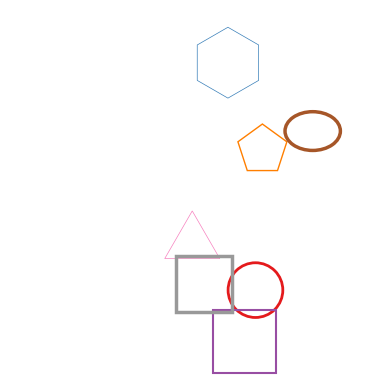[{"shape": "circle", "thickness": 2, "radius": 0.36, "center": [0.664, 0.246]}, {"shape": "hexagon", "thickness": 0.5, "radius": 0.46, "center": [0.592, 0.837]}, {"shape": "square", "thickness": 1.5, "radius": 0.41, "center": [0.636, 0.112]}, {"shape": "pentagon", "thickness": 1, "radius": 0.33, "center": [0.682, 0.611]}, {"shape": "oval", "thickness": 2.5, "radius": 0.36, "center": [0.812, 0.66]}, {"shape": "triangle", "thickness": 0.5, "radius": 0.41, "center": [0.499, 0.37]}, {"shape": "square", "thickness": 2.5, "radius": 0.36, "center": [0.53, 0.261]}]